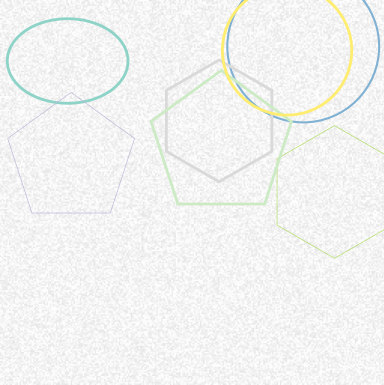[{"shape": "oval", "thickness": 2, "radius": 0.78, "center": [0.176, 0.842]}, {"shape": "pentagon", "thickness": 0.5, "radius": 0.87, "center": [0.185, 0.587]}, {"shape": "circle", "thickness": 1.5, "radius": 0.99, "center": [0.788, 0.879]}, {"shape": "hexagon", "thickness": 0.5, "radius": 0.86, "center": [0.869, 0.501]}, {"shape": "hexagon", "thickness": 2, "radius": 0.79, "center": [0.569, 0.686]}, {"shape": "pentagon", "thickness": 2, "radius": 0.96, "center": [0.575, 0.625]}, {"shape": "circle", "thickness": 2, "radius": 0.84, "center": [0.746, 0.869]}]